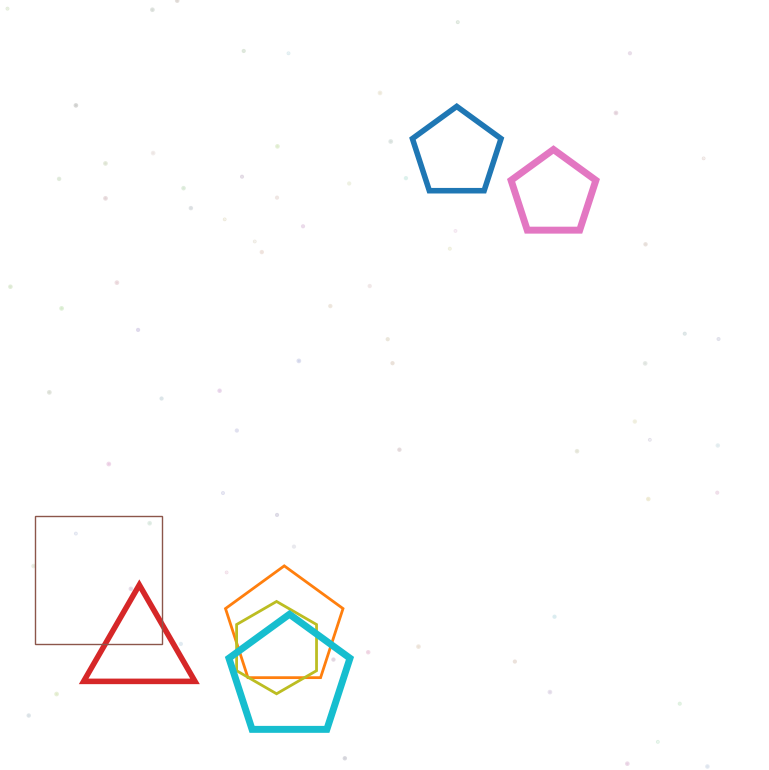[{"shape": "pentagon", "thickness": 2, "radius": 0.3, "center": [0.593, 0.801]}, {"shape": "pentagon", "thickness": 1, "radius": 0.4, "center": [0.369, 0.185]}, {"shape": "triangle", "thickness": 2, "radius": 0.42, "center": [0.181, 0.157]}, {"shape": "square", "thickness": 0.5, "radius": 0.41, "center": [0.128, 0.247]}, {"shape": "pentagon", "thickness": 2.5, "radius": 0.29, "center": [0.719, 0.748]}, {"shape": "hexagon", "thickness": 1, "radius": 0.3, "center": [0.359, 0.159]}, {"shape": "pentagon", "thickness": 2.5, "radius": 0.41, "center": [0.376, 0.12]}]